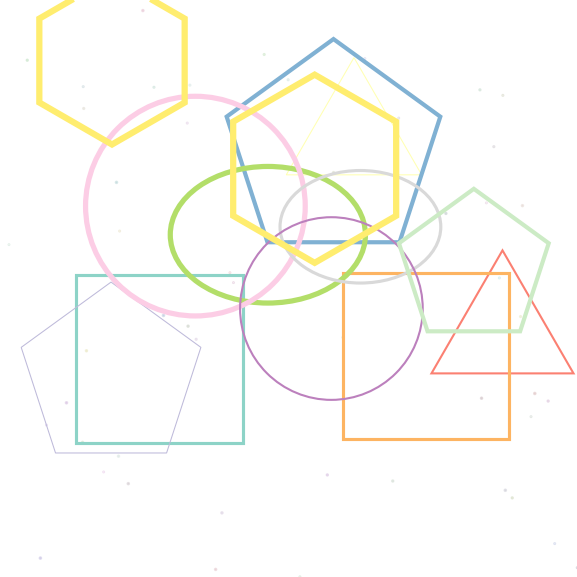[{"shape": "square", "thickness": 1.5, "radius": 0.73, "center": [0.276, 0.377]}, {"shape": "triangle", "thickness": 0.5, "radius": 0.68, "center": [0.613, 0.764]}, {"shape": "pentagon", "thickness": 0.5, "radius": 0.82, "center": [0.192, 0.347]}, {"shape": "triangle", "thickness": 1, "radius": 0.71, "center": [0.87, 0.424]}, {"shape": "pentagon", "thickness": 2, "radius": 0.97, "center": [0.577, 0.737]}, {"shape": "square", "thickness": 1.5, "radius": 0.72, "center": [0.738, 0.383]}, {"shape": "oval", "thickness": 2.5, "radius": 0.84, "center": [0.464, 0.593]}, {"shape": "circle", "thickness": 2.5, "radius": 0.95, "center": [0.338, 0.642]}, {"shape": "oval", "thickness": 1.5, "radius": 0.7, "center": [0.624, 0.606]}, {"shape": "circle", "thickness": 1, "radius": 0.79, "center": [0.574, 0.465]}, {"shape": "pentagon", "thickness": 2, "radius": 0.68, "center": [0.82, 0.536]}, {"shape": "hexagon", "thickness": 3, "radius": 0.81, "center": [0.545, 0.707]}, {"shape": "hexagon", "thickness": 3, "radius": 0.73, "center": [0.194, 0.894]}]